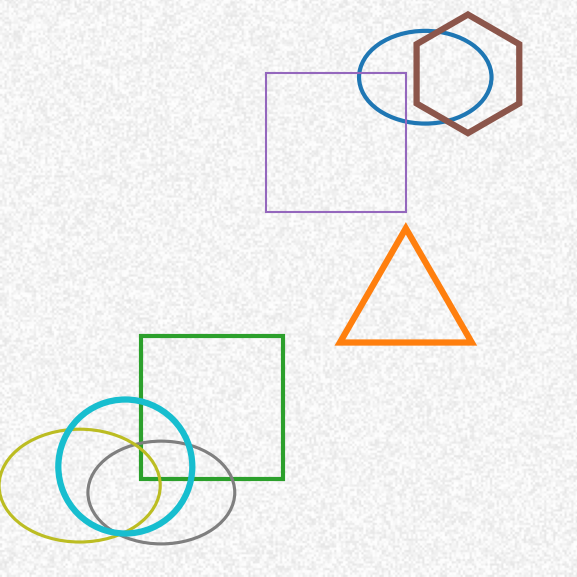[{"shape": "oval", "thickness": 2, "radius": 0.57, "center": [0.736, 0.865]}, {"shape": "triangle", "thickness": 3, "radius": 0.66, "center": [0.703, 0.472]}, {"shape": "square", "thickness": 2, "radius": 0.62, "center": [0.367, 0.293]}, {"shape": "square", "thickness": 1, "radius": 0.6, "center": [0.582, 0.753]}, {"shape": "hexagon", "thickness": 3, "radius": 0.51, "center": [0.81, 0.871]}, {"shape": "oval", "thickness": 1.5, "radius": 0.64, "center": [0.279, 0.146]}, {"shape": "oval", "thickness": 1.5, "radius": 0.7, "center": [0.138, 0.158]}, {"shape": "circle", "thickness": 3, "radius": 0.58, "center": [0.217, 0.191]}]